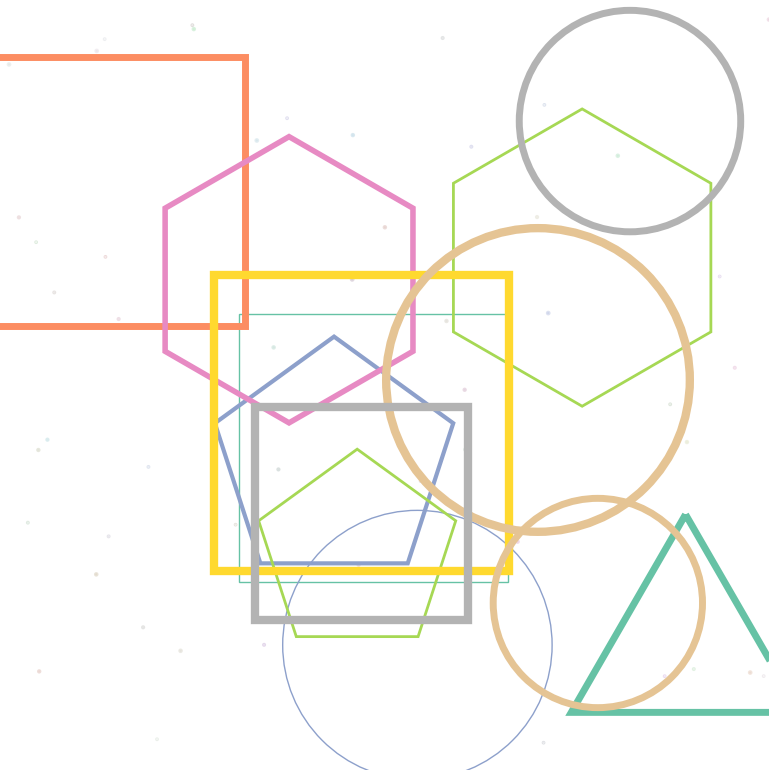[{"shape": "triangle", "thickness": 2.5, "radius": 0.86, "center": [0.89, 0.161]}, {"shape": "square", "thickness": 0.5, "radius": 0.87, "center": [0.485, 0.418]}, {"shape": "square", "thickness": 2.5, "radius": 0.87, "center": [0.143, 0.751]}, {"shape": "pentagon", "thickness": 1.5, "radius": 0.81, "center": [0.434, 0.4]}, {"shape": "circle", "thickness": 0.5, "radius": 0.87, "center": [0.542, 0.162]}, {"shape": "hexagon", "thickness": 2, "radius": 0.93, "center": [0.375, 0.637]}, {"shape": "hexagon", "thickness": 1, "radius": 0.97, "center": [0.756, 0.665]}, {"shape": "pentagon", "thickness": 1, "radius": 0.67, "center": [0.464, 0.282]}, {"shape": "square", "thickness": 3, "radius": 0.96, "center": [0.469, 0.451]}, {"shape": "circle", "thickness": 2.5, "radius": 0.68, "center": [0.776, 0.217]}, {"shape": "circle", "thickness": 3, "radius": 0.99, "center": [0.699, 0.507]}, {"shape": "square", "thickness": 3, "radius": 0.69, "center": [0.47, 0.333]}, {"shape": "circle", "thickness": 2.5, "radius": 0.72, "center": [0.818, 0.843]}]